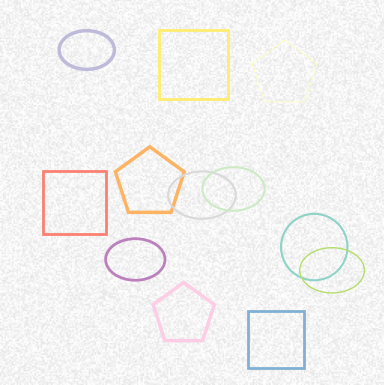[{"shape": "circle", "thickness": 1.5, "radius": 0.43, "center": [0.816, 0.358]}, {"shape": "pentagon", "thickness": 0.5, "radius": 0.44, "center": [0.739, 0.807]}, {"shape": "oval", "thickness": 2.5, "radius": 0.36, "center": [0.225, 0.87]}, {"shape": "square", "thickness": 2, "radius": 0.41, "center": [0.193, 0.473]}, {"shape": "square", "thickness": 2, "radius": 0.36, "center": [0.717, 0.118]}, {"shape": "pentagon", "thickness": 2.5, "radius": 0.47, "center": [0.389, 0.525]}, {"shape": "oval", "thickness": 1, "radius": 0.42, "center": [0.863, 0.298]}, {"shape": "pentagon", "thickness": 2.5, "radius": 0.42, "center": [0.477, 0.183]}, {"shape": "oval", "thickness": 1.5, "radius": 0.44, "center": [0.525, 0.493]}, {"shape": "oval", "thickness": 2, "radius": 0.39, "center": [0.351, 0.326]}, {"shape": "oval", "thickness": 1.5, "radius": 0.4, "center": [0.606, 0.509]}, {"shape": "square", "thickness": 2, "radius": 0.45, "center": [0.503, 0.833]}]